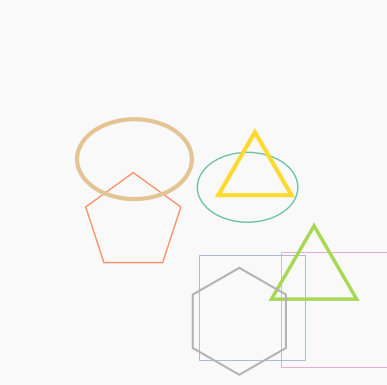[{"shape": "oval", "thickness": 1, "radius": 0.65, "center": [0.639, 0.514]}, {"shape": "pentagon", "thickness": 1, "radius": 0.65, "center": [0.344, 0.423]}, {"shape": "square", "thickness": 0.5, "radius": 0.68, "center": [0.65, 0.202]}, {"shape": "square", "thickness": 0.5, "radius": 0.74, "center": [0.873, 0.197]}, {"shape": "triangle", "thickness": 2.5, "radius": 0.63, "center": [0.81, 0.286]}, {"shape": "triangle", "thickness": 3, "radius": 0.55, "center": [0.658, 0.548]}, {"shape": "oval", "thickness": 3, "radius": 0.74, "center": [0.347, 0.587]}, {"shape": "hexagon", "thickness": 1.5, "radius": 0.69, "center": [0.618, 0.165]}]